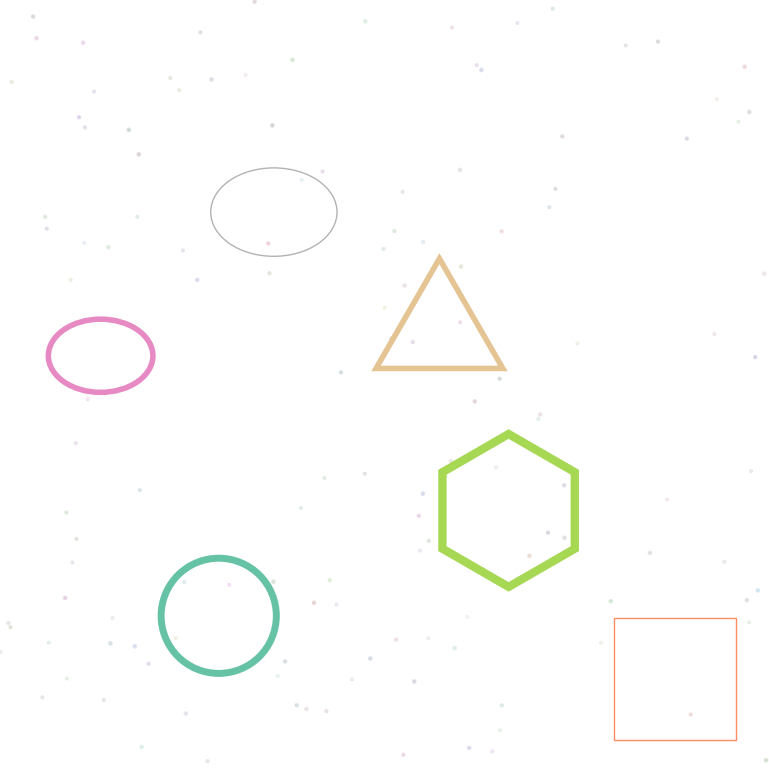[{"shape": "circle", "thickness": 2.5, "radius": 0.37, "center": [0.284, 0.2]}, {"shape": "square", "thickness": 0.5, "radius": 0.4, "center": [0.876, 0.118]}, {"shape": "oval", "thickness": 2, "radius": 0.34, "center": [0.131, 0.538]}, {"shape": "hexagon", "thickness": 3, "radius": 0.5, "center": [0.661, 0.337]}, {"shape": "triangle", "thickness": 2, "radius": 0.48, "center": [0.571, 0.569]}, {"shape": "oval", "thickness": 0.5, "radius": 0.41, "center": [0.356, 0.725]}]